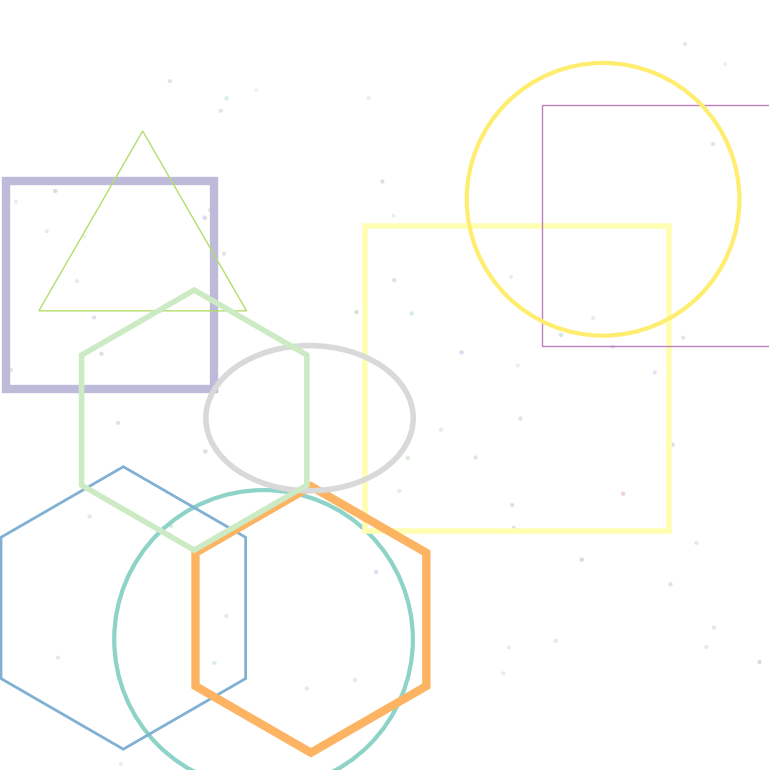[{"shape": "circle", "thickness": 1.5, "radius": 0.97, "center": [0.342, 0.17]}, {"shape": "square", "thickness": 2, "radius": 0.99, "center": [0.672, 0.509]}, {"shape": "square", "thickness": 3, "radius": 0.67, "center": [0.143, 0.629]}, {"shape": "hexagon", "thickness": 1, "radius": 0.92, "center": [0.16, 0.21]}, {"shape": "hexagon", "thickness": 3, "radius": 0.87, "center": [0.404, 0.196]}, {"shape": "triangle", "thickness": 0.5, "radius": 0.78, "center": [0.185, 0.674]}, {"shape": "oval", "thickness": 2, "radius": 0.67, "center": [0.402, 0.457]}, {"shape": "square", "thickness": 0.5, "radius": 0.78, "center": [0.86, 0.707]}, {"shape": "hexagon", "thickness": 2, "radius": 0.84, "center": [0.252, 0.454]}, {"shape": "circle", "thickness": 1.5, "radius": 0.89, "center": [0.783, 0.741]}]